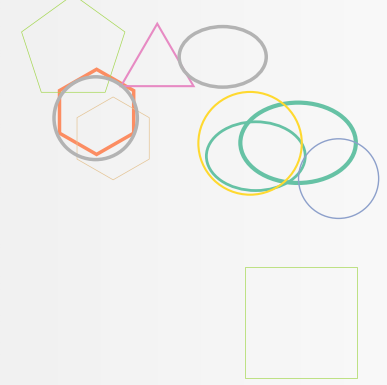[{"shape": "oval", "thickness": 2, "radius": 0.64, "center": [0.66, 0.594]}, {"shape": "oval", "thickness": 3, "radius": 0.75, "center": [0.769, 0.629]}, {"shape": "hexagon", "thickness": 2.5, "radius": 0.55, "center": [0.249, 0.709]}, {"shape": "circle", "thickness": 1, "radius": 0.52, "center": [0.874, 0.536]}, {"shape": "triangle", "thickness": 1.5, "radius": 0.54, "center": [0.406, 0.83]}, {"shape": "pentagon", "thickness": 0.5, "radius": 0.7, "center": [0.189, 0.874]}, {"shape": "square", "thickness": 0.5, "radius": 0.72, "center": [0.776, 0.161]}, {"shape": "circle", "thickness": 1.5, "radius": 0.67, "center": [0.645, 0.628]}, {"shape": "hexagon", "thickness": 0.5, "radius": 0.54, "center": [0.292, 0.641]}, {"shape": "oval", "thickness": 2.5, "radius": 0.56, "center": [0.575, 0.852]}, {"shape": "circle", "thickness": 2.5, "radius": 0.54, "center": [0.247, 0.693]}]